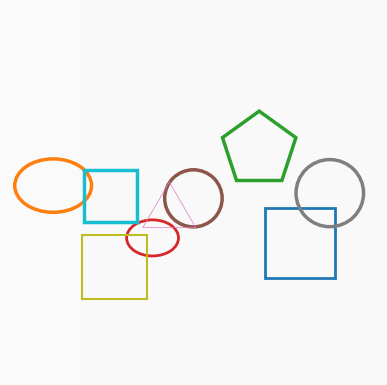[{"shape": "square", "thickness": 2, "radius": 0.46, "center": [0.774, 0.369]}, {"shape": "oval", "thickness": 2.5, "radius": 0.5, "center": [0.137, 0.518]}, {"shape": "pentagon", "thickness": 2.5, "radius": 0.5, "center": [0.669, 0.612]}, {"shape": "oval", "thickness": 2, "radius": 0.33, "center": [0.394, 0.382]}, {"shape": "circle", "thickness": 2.5, "radius": 0.37, "center": [0.499, 0.485]}, {"shape": "triangle", "thickness": 0.5, "radius": 0.4, "center": [0.437, 0.448]}, {"shape": "circle", "thickness": 2.5, "radius": 0.44, "center": [0.851, 0.498]}, {"shape": "square", "thickness": 1.5, "radius": 0.42, "center": [0.296, 0.306]}, {"shape": "square", "thickness": 2.5, "radius": 0.34, "center": [0.284, 0.491]}]